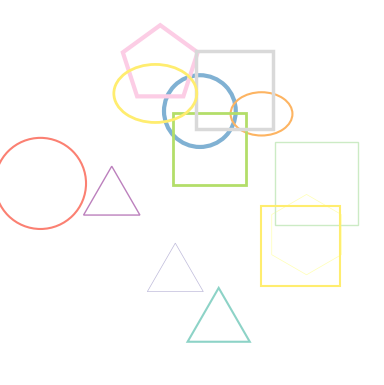[{"shape": "triangle", "thickness": 1.5, "radius": 0.47, "center": [0.568, 0.159]}, {"shape": "hexagon", "thickness": 0.5, "radius": 0.52, "center": [0.796, 0.391]}, {"shape": "triangle", "thickness": 0.5, "radius": 0.42, "center": [0.455, 0.285]}, {"shape": "circle", "thickness": 1.5, "radius": 0.59, "center": [0.105, 0.524]}, {"shape": "circle", "thickness": 3, "radius": 0.47, "center": [0.519, 0.711]}, {"shape": "oval", "thickness": 1.5, "radius": 0.4, "center": [0.679, 0.704]}, {"shape": "square", "thickness": 2, "radius": 0.47, "center": [0.544, 0.613]}, {"shape": "pentagon", "thickness": 3, "radius": 0.51, "center": [0.416, 0.832]}, {"shape": "square", "thickness": 2.5, "radius": 0.51, "center": [0.609, 0.766]}, {"shape": "triangle", "thickness": 1, "radius": 0.42, "center": [0.29, 0.484]}, {"shape": "square", "thickness": 1, "radius": 0.54, "center": [0.822, 0.523]}, {"shape": "square", "thickness": 1.5, "radius": 0.51, "center": [0.78, 0.361]}, {"shape": "oval", "thickness": 2, "radius": 0.54, "center": [0.403, 0.757]}]